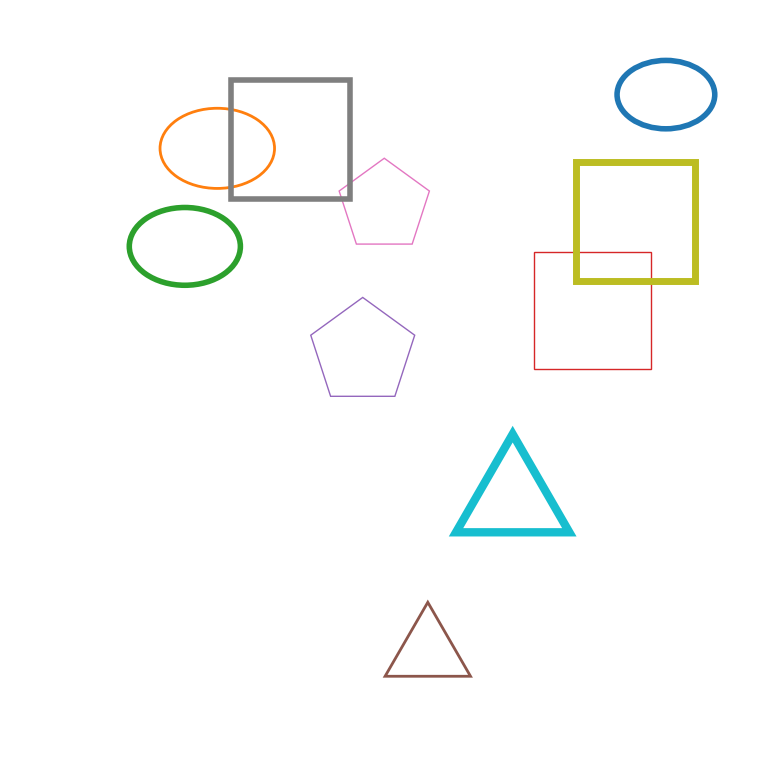[{"shape": "oval", "thickness": 2, "radius": 0.32, "center": [0.865, 0.877]}, {"shape": "oval", "thickness": 1, "radius": 0.37, "center": [0.282, 0.807]}, {"shape": "oval", "thickness": 2, "radius": 0.36, "center": [0.24, 0.68]}, {"shape": "square", "thickness": 0.5, "radius": 0.38, "center": [0.769, 0.597]}, {"shape": "pentagon", "thickness": 0.5, "radius": 0.35, "center": [0.471, 0.543]}, {"shape": "triangle", "thickness": 1, "radius": 0.32, "center": [0.556, 0.154]}, {"shape": "pentagon", "thickness": 0.5, "radius": 0.31, "center": [0.499, 0.733]}, {"shape": "square", "thickness": 2, "radius": 0.39, "center": [0.377, 0.818]}, {"shape": "square", "thickness": 2.5, "radius": 0.39, "center": [0.826, 0.712]}, {"shape": "triangle", "thickness": 3, "radius": 0.42, "center": [0.666, 0.351]}]